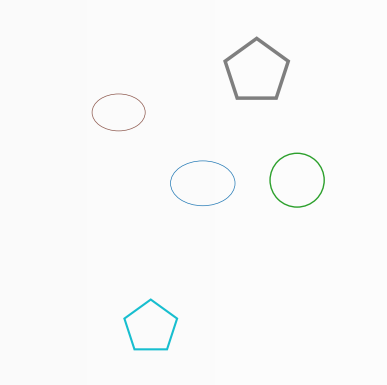[{"shape": "oval", "thickness": 0.5, "radius": 0.42, "center": [0.523, 0.524]}, {"shape": "circle", "thickness": 1, "radius": 0.35, "center": [0.767, 0.532]}, {"shape": "oval", "thickness": 0.5, "radius": 0.34, "center": [0.306, 0.708]}, {"shape": "pentagon", "thickness": 2.5, "radius": 0.43, "center": [0.662, 0.814]}, {"shape": "pentagon", "thickness": 1.5, "radius": 0.36, "center": [0.389, 0.15]}]